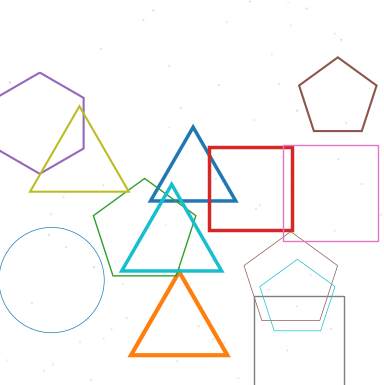[{"shape": "triangle", "thickness": 2.5, "radius": 0.64, "center": [0.502, 0.542]}, {"shape": "circle", "thickness": 0.5, "radius": 0.68, "center": [0.134, 0.272]}, {"shape": "triangle", "thickness": 3, "radius": 0.72, "center": [0.465, 0.15]}, {"shape": "pentagon", "thickness": 1, "radius": 0.7, "center": [0.376, 0.397]}, {"shape": "square", "thickness": 2.5, "radius": 0.54, "center": [0.651, 0.511]}, {"shape": "hexagon", "thickness": 1.5, "radius": 0.66, "center": [0.103, 0.68]}, {"shape": "pentagon", "thickness": 0.5, "radius": 0.64, "center": [0.755, 0.271]}, {"shape": "pentagon", "thickness": 1.5, "radius": 0.53, "center": [0.877, 0.745]}, {"shape": "square", "thickness": 1, "radius": 0.62, "center": [0.858, 0.499]}, {"shape": "square", "thickness": 1, "radius": 0.58, "center": [0.778, 0.114]}, {"shape": "triangle", "thickness": 1.5, "radius": 0.74, "center": [0.206, 0.576]}, {"shape": "pentagon", "thickness": 0.5, "radius": 0.51, "center": [0.773, 0.224]}, {"shape": "triangle", "thickness": 2.5, "radius": 0.75, "center": [0.446, 0.371]}]